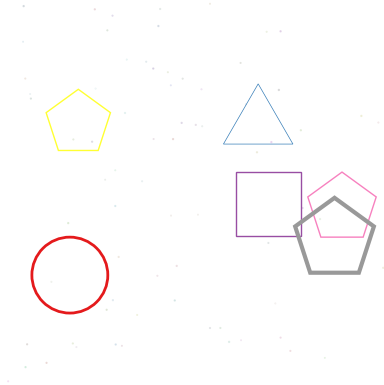[{"shape": "circle", "thickness": 2, "radius": 0.49, "center": [0.181, 0.285]}, {"shape": "triangle", "thickness": 0.5, "radius": 0.52, "center": [0.671, 0.678]}, {"shape": "square", "thickness": 1, "radius": 0.42, "center": [0.697, 0.47]}, {"shape": "pentagon", "thickness": 1, "radius": 0.44, "center": [0.203, 0.68]}, {"shape": "pentagon", "thickness": 1, "radius": 0.47, "center": [0.888, 0.46]}, {"shape": "pentagon", "thickness": 3, "radius": 0.54, "center": [0.869, 0.379]}]